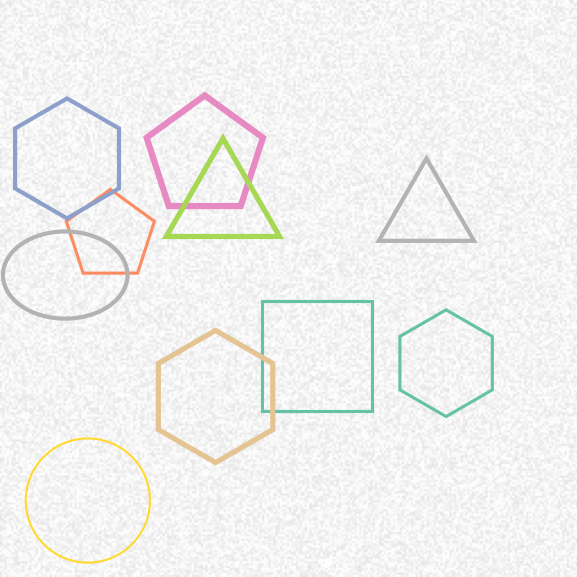[{"shape": "square", "thickness": 1.5, "radius": 0.47, "center": [0.549, 0.383]}, {"shape": "hexagon", "thickness": 1.5, "radius": 0.46, "center": [0.772, 0.37]}, {"shape": "pentagon", "thickness": 1.5, "radius": 0.4, "center": [0.191, 0.591]}, {"shape": "hexagon", "thickness": 2, "radius": 0.52, "center": [0.116, 0.725]}, {"shape": "pentagon", "thickness": 3, "radius": 0.53, "center": [0.355, 0.728]}, {"shape": "triangle", "thickness": 2.5, "radius": 0.57, "center": [0.386, 0.646]}, {"shape": "circle", "thickness": 1, "radius": 0.54, "center": [0.152, 0.132]}, {"shape": "hexagon", "thickness": 2.5, "radius": 0.57, "center": [0.373, 0.313]}, {"shape": "triangle", "thickness": 2, "radius": 0.48, "center": [0.738, 0.63]}, {"shape": "oval", "thickness": 2, "radius": 0.54, "center": [0.113, 0.523]}]